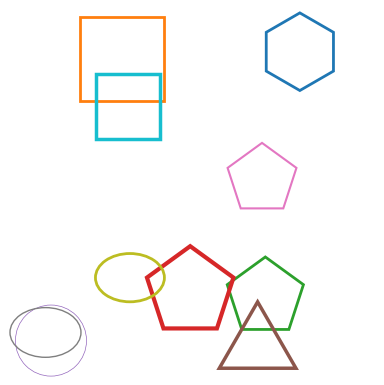[{"shape": "hexagon", "thickness": 2, "radius": 0.5, "center": [0.779, 0.866]}, {"shape": "square", "thickness": 2, "radius": 0.55, "center": [0.317, 0.847]}, {"shape": "pentagon", "thickness": 2, "radius": 0.52, "center": [0.689, 0.228]}, {"shape": "pentagon", "thickness": 3, "radius": 0.59, "center": [0.494, 0.242]}, {"shape": "circle", "thickness": 0.5, "radius": 0.46, "center": [0.132, 0.115]}, {"shape": "triangle", "thickness": 2.5, "radius": 0.57, "center": [0.669, 0.101]}, {"shape": "pentagon", "thickness": 1.5, "radius": 0.47, "center": [0.681, 0.535]}, {"shape": "oval", "thickness": 1, "radius": 0.46, "center": [0.118, 0.136]}, {"shape": "oval", "thickness": 2, "radius": 0.45, "center": [0.337, 0.279]}, {"shape": "square", "thickness": 2.5, "radius": 0.42, "center": [0.332, 0.723]}]